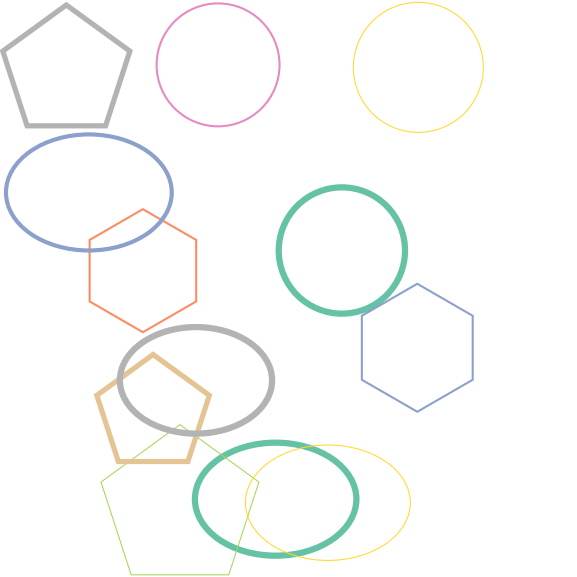[{"shape": "oval", "thickness": 3, "radius": 0.7, "center": [0.477, 0.135]}, {"shape": "circle", "thickness": 3, "radius": 0.55, "center": [0.592, 0.565]}, {"shape": "hexagon", "thickness": 1, "radius": 0.53, "center": [0.247, 0.53]}, {"shape": "oval", "thickness": 2, "radius": 0.72, "center": [0.154, 0.666]}, {"shape": "hexagon", "thickness": 1, "radius": 0.55, "center": [0.723, 0.397]}, {"shape": "circle", "thickness": 1, "radius": 0.53, "center": [0.378, 0.887]}, {"shape": "pentagon", "thickness": 0.5, "radius": 0.72, "center": [0.312, 0.12]}, {"shape": "oval", "thickness": 0.5, "radius": 0.71, "center": [0.568, 0.129]}, {"shape": "circle", "thickness": 0.5, "radius": 0.56, "center": [0.724, 0.882]}, {"shape": "pentagon", "thickness": 2.5, "radius": 0.51, "center": [0.265, 0.283]}, {"shape": "pentagon", "thickness": 2.5, "radius": 0.58, "center": [0.115, 0.875]}, {"shape": "oval", "thickness": 3, "radius": 0.66, "center": [0.339, 0.341]}]